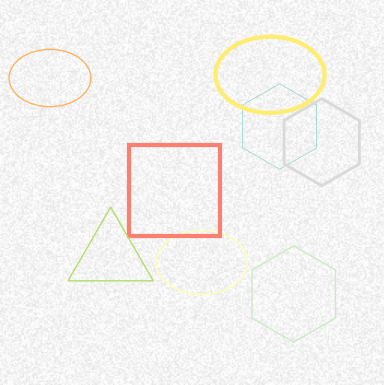[{"shape": "hexagon", "thickness": 0.5, "radius": 0.56, "center": [0.726, 0.671]}, {"shape": "oval", "thickness": 1, "radius": 0.59, "center": [0.524, 0.318]}, {"shape": "square", "thickness": 3, "radius": 0.59, "center": [0.453, 0.505]}, {"shape": "oval", "thickness": 1, "radius": 0.53, "center": [0.13, 0.797]}, {"shape": "triangle", "thickness": 1, "radius": 0.64, "center": [0.287, 0.334]}, {"shape": "hexagon", "thickness": 2, "radius": 0.56, "center": [0.836, 0.631]}, {"shape": "hexagon", "thickness": 1, "radius": 0.63, "center": [0.763, 0.236]}, {"shape": "oval", "thickness": 3, "radius": 0.71, "center": [0.701, 0.806]}]